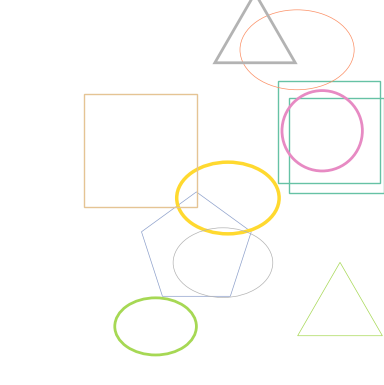[{"shape": "square", "thickness": 1, "radius": 0.62, "center": [0.874, 0.622]}, {"shape": "square", "thickness": 1, "radius": 0.66, "center": [0.855, 0.657]}, {"shape": "oval", "thickness": 0.5, "radius": 0.74, "center": [0.772, 0.871]}, {"shape": "pentagon", "thickness": 0.5, "radius": 0.75, "center": [0.51, 0.352]}, {"shape": "circle", "thickness": 2, "radius": 0.52, "center": [0.837, 0.66]}, {"shape": "oval", "thickness": 2, "radius": 0.53, "center": [0.404, 0.152]}, {"shape": "triangle", "thickness": 0.5, "radius": 0.64, "center": [0.883, 0.192]}, {"shape": "oval", "thickness": 2.5, "radius": 0.67, "center": [0.592, 0.486]}, {"shape": "square", "thickness": 1, "radius": 0.74, "center": [0.365, 0.609]}, {"shape": "oval", "thickness": 0.5, "radius": 0.65, "center": [0.579, 0.318]}, {"shape": "triangle", "thickness": 2, "radius": 0.6, "center": [0.662, 0.897]}]